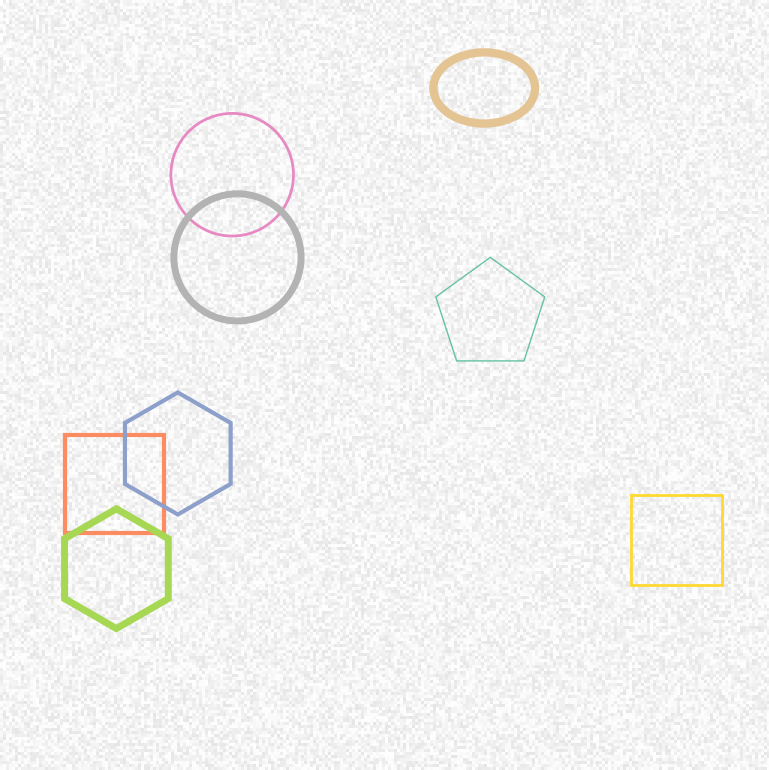[{"shape": "pentagon", "thickness": 0.5, "radius": 0.37, "center": [0.637, 0.591]}, {"shape": "square", "thickness": 1.5, "radius": 0.32, "center": [0.149, 0.371]}, {"shape": "hexagon", "thickness": 1.5, "radius": 0.4, "center": [0.231, 0.411]}, {"shape": "circle", "thickness": 1, "radius": 0.4, "center": [0.302, 0.773]}, {"shape": "hexagon", "thickness": 2.5, "radius": 0.39, "center": [0.151, 0.261]}, {"shape": "square", "thickness": 1, "radius": 0.29, "center": [0.879, 0.299]}, {"shape": "oval", "thickness": 3, "radius": 0.33, "center": [0.629, 0.886]}, {"shape": "circle", "thickness": 2.5, "radius": 0.41, "center": [0.308, 0.666]}]